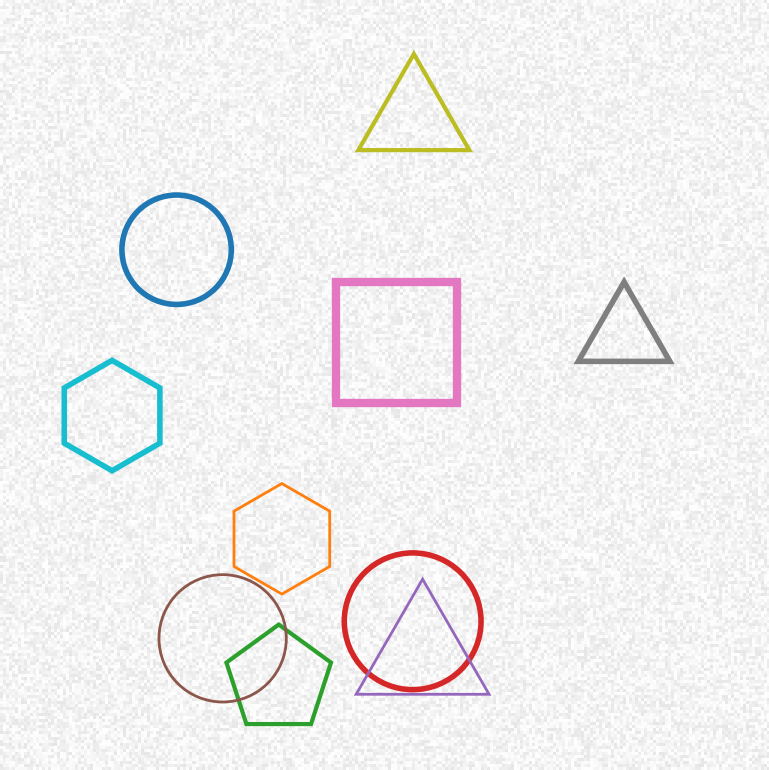[{"shape": "circle", "thickness": 2, "radius": 0.36, "center": [0.229, 0.676]}, {"shape": "hexagon", "thickness": 1, "radius": 0.36, "center": [0.366, 0.3]}, {"shape": "pentagon", "thickness": 1.5, "radius": 0.36, "center": [0.362, 0.117]}, {"shape": "circle", "thickness": 2, "radius": 0.44, "center": [0.536, 0.193]}, {"shape": "triangle", "thickness": 1, "radius": 0.5, "center": [0.549, 0.148]}, {"shape": "circle", "thickness": 1, "radius": 0.41, "center": [0.289, 0.171]}, {"shape": "square", "thickness": 3, "radius": 0.39, "center": [0.515, 0.556]}, {"shape": "triangle", "thickness": 2, "radius": 0.34, "center": [0.811, 0.565]}, {"shape": "triangle", "thickness": 1.5, "radius": 0.42, "center": [0.537, 0.847]}, {"shape": "hexagon", "thickness": 2, "radius": 0.36, "center": [0.146, 0.46]}]